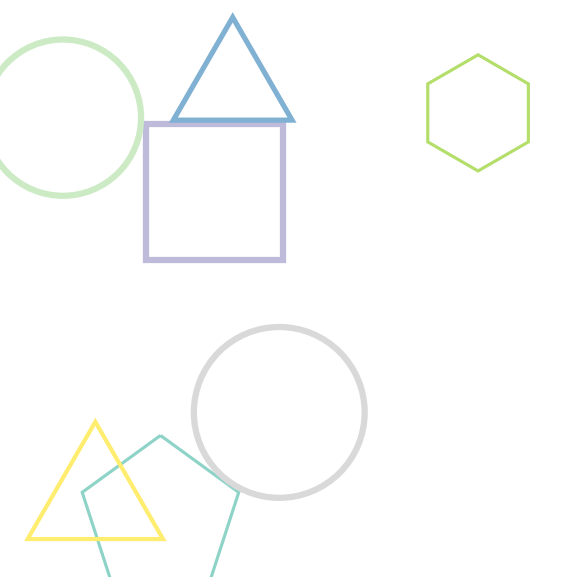[{"shape": "pentagon", "thickness": 1.5, "radius": 0.71, "center": [0.278, 0.103]}, {"shape": "square", "thickness": 3, "radius": 0.59, "center": [0.371, 0.667]}, {"shape": "triangle", "thickness": 2.5, "radius": 0.59, "center": [0.403, 0.85]}, {"shape": "hexagon", "thickness": 1.5, "radius": 0.5, "center": [0.828, 0.804]}, {"shape": "circle", "thickness": 3, "radius": 0.74, "center": [0.484, 0.285]}, {"shape": "circle", "thickness": 3, "radius": 0.68, "center": [0.109, 0.795]}, {"shape": "triangle", "thickness": 2, "radius": 0.68, "center": [0.165, 0.133]}]